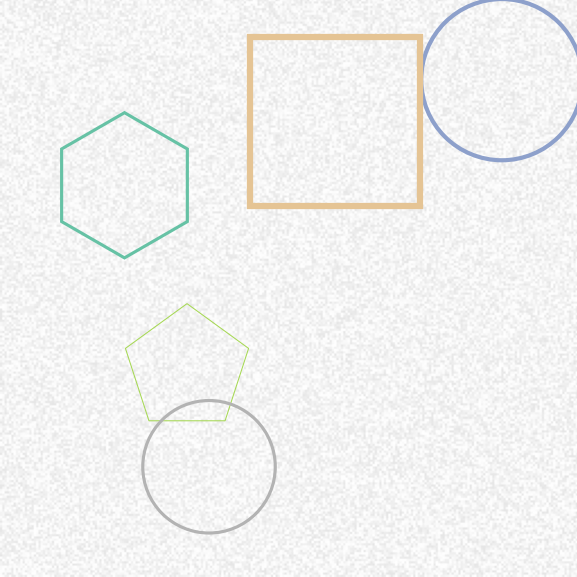[{"shape": "hexagon", "thickness": 1.5, "radius": 0.63, "center": [0.216, 0.678]}, {"shape": "circle", "thickness": 2, "radius": 0.7, "center": [0.869, 0.861]}, {"shape": "pentagon", "thickness": 0.5, "radius": 0.56, "center": [0.324, 0.361]}, {"shape": "square", "thickness": 3, "radius": 0.74, "center": [0.58, 0.789]}, {"shape": "circle", "thickness": 1.5, "radius": 0.57, "center": [0.362, 0.191]}]